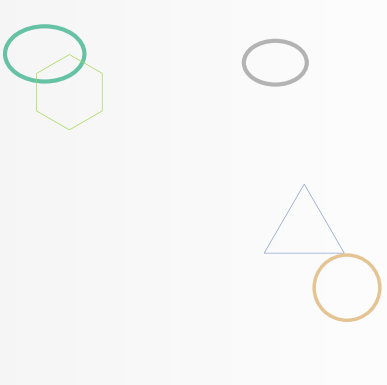[{"shape": "oval", "thickness": 3, "radius": 0.51, "center": [0.115, 0.86]}, {"shape": "triangle", "thickness": 0.5, "radius": 0.6, "center": [0.785, 0.402]}, {"shape": "hexagon", "thickness": 0.5, "radius": 0.49, "center": [0.179, 0.761]}, {"shape": "circle", "thickness": 2.5, "radius": 0.42, "center": [0.895, 0.253]}, {"shape": "oval", "thickness": 3, "radius": 0.41, "center": [0.711, 0.837]}]